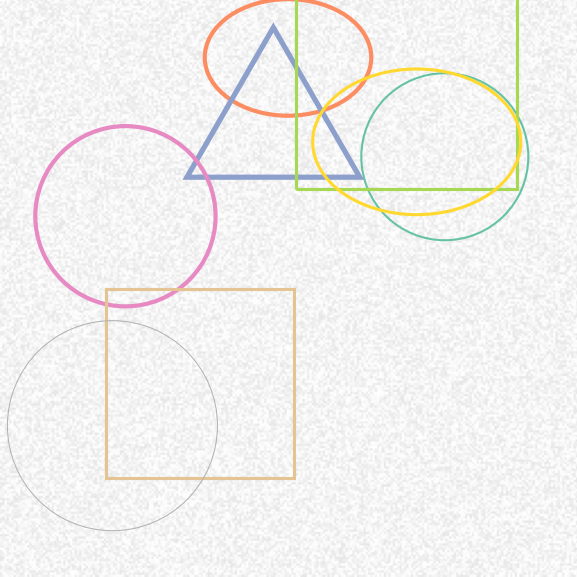[{"shape": "circle", "thickness": 1, "radius": 0.72, "center": [0.77, 0.728]}, {"shape": "oval", "thickness": 2, "radius": 0.72, "center": [0.499, 0.9]}, {"shape": "triangle", "thickness": 2.5, "radius": 0.86, "center": [0.473, 0.779]}, {"shape": "circle", "thickness": 2, "radius": 0.78, "center": [0.217, 0.625]}, {"shape": "square", "thickness": 1.5, "radius": 0.96, "center": [0.704, 0.864]}, {"shape": "oval", "thickness": 1.5, "radius": 0.9, "center": [0.722, 0.754]}, {"shape": "square", "thickness": 1.5, "radius": 0.81, "center": [0.346, 0.335]}, {"shape": "circle", "thickness": 0.5, "radius": 0.91, "center": [0.195, 0.262]}]